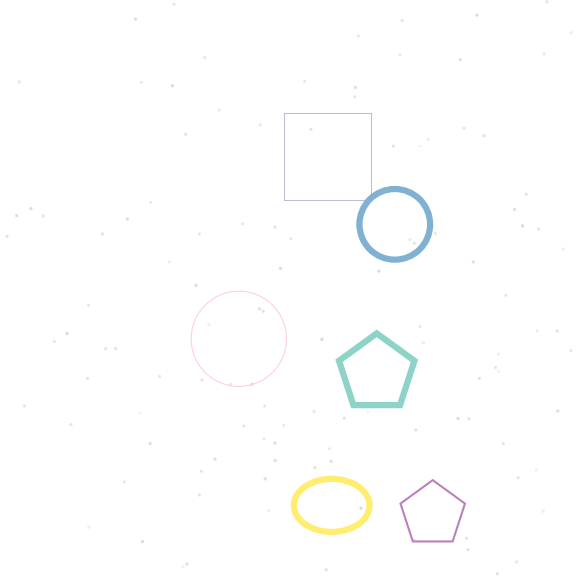[{"shape": "pentagon", "thickness": 3, "radius": 0.34, "center": [0.652, 0.353]}, {"shape": "square", "thickness": 0.5, "radius": 0.38, "center": [0.568, 0.729]}, {"shape": "circle", "thickness": 3, "radius": 0.31, "center": [0.684, 0.611]}, {"shape": "circle", "thickness": 0.5, "radius": 0.41, "center": [0.414, 0.412]}, {"shape": "pentagon", "thickness": 1, "radius": 0.29, "center": [0.749, 0.109]}, {"shape": "oval", "thickness": 3, "radius": 0.33, "center": [0.574, 0.124]}]